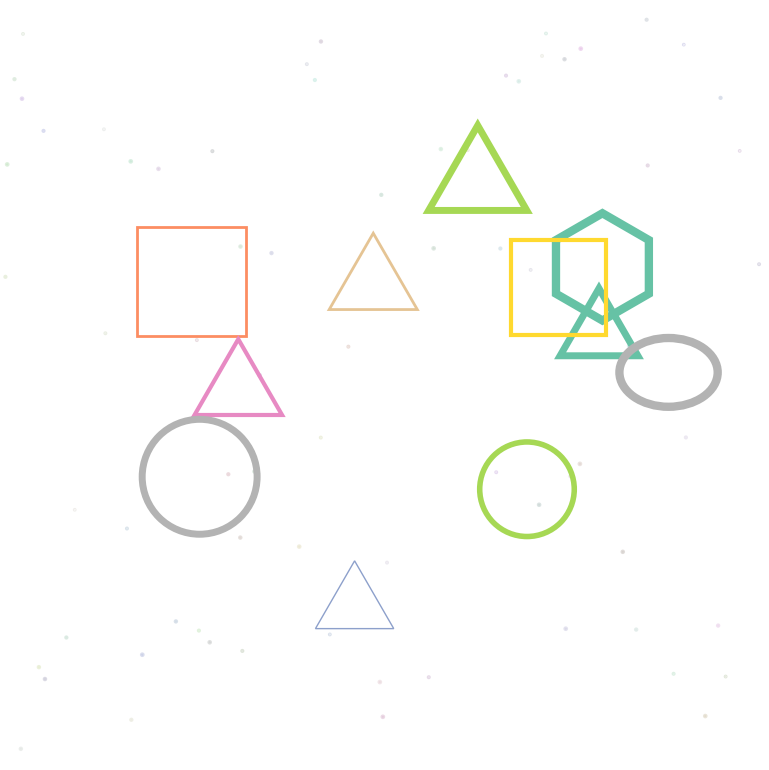[{"shape": "triangle", "thickness": 2.5, "radius": 0.29, "center": [0.778, 0.567]}, {"shape": "hexagon", "thickness": 3, "radius": 0.35, "center": [0.782, 0.653]}, {"shape": "square", "thickness": 1, "radius": 0.35, "center": [0.248, 0.634]}, {"shape": "triangle", "thickness": 0.5, "radius": 0.29, "center": [0.461, 0.213]}, {"shape": "triangle", "thickness": 1.5, "radius": 0.33, "center": [0.309, 0.494]}, {"shape": "triangle", "thickness": 2.5, "radius": 0.37, "center": [0.62, 0.763]}, {"shape": "circle", "thickness": 2, "radius": 0.31, "center": [0.684, 0.365]}, {"shape": "square", "thickness": 1.5, "radius": 0.31, "center": [0.725, 0.627]}, {"shape": "triangle", "thickness": 1, "radius": 0.33, "center": [0.485, 0.631]}, {"shape": "oval", "thickness": 3, "radius": 0.32, "center": [0.868, 0.516]}, {"shape": "circle", "thickness": 2.5, "radius": 0.37, "center": [0.259, 0.381]}]